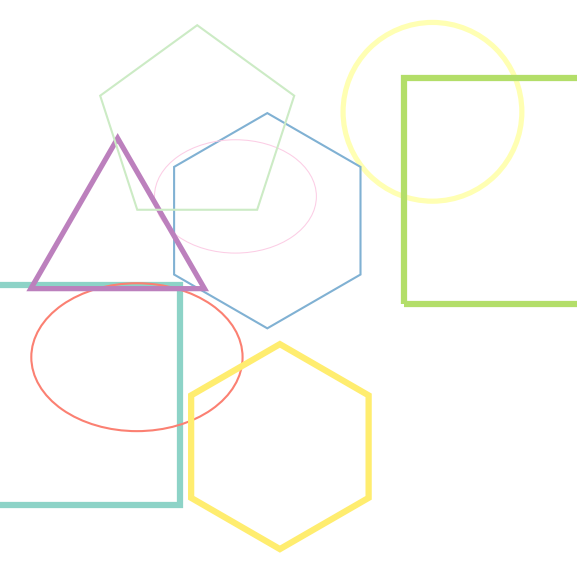[{"shape": "square", "thickness": 3, "radius": 0.95, "center": [0.12, 0.315]}, {"shape": "circle", "thickness": 2.5, "radius": 0.77, "center": [0.749, 0.806]}, {"shape": "oval", "thickness": 1, "radius": 0.91, "center": [0.237, 0.381]}, {"shape": "hexagon", "thickness": 1, "radius": 0.93, "center": [0.463, 0.617]}, {"shape": "square", "thickness": 3, "radius": 0.98, "center": [0.896, 0.668]}, {"shape": "oval", "thickness": 0.5, "radius": 0.7, "center": [0.408, 0.659]}, {"shape": "triangle", "thickness": 2.5, "radius": 0.87, "center": [0.204, 0.586]}, {"shape": "pentagon", "thickness": 1, "radius": 0.88, "center": [0.341, 0.779]}, {"shape": "hexagon", "thickness": 3, "radius": 0.89, "center": [0.485, 0.226]}]